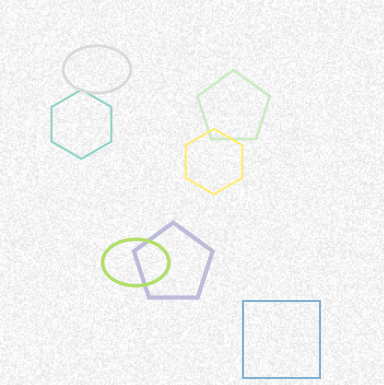[{"shape": "hexagon", "thickness": 1.5, "radius": 0.45, "center": [0.212, 0.677]}, {"shape": "pentagon", "thickness": 3, "radius": 0.54, "center": [0.45, 0.314]}, {"shape": "square", "thickness": 1.5, "radius": 0.5, "center": [0.731, 0.119]}, {"shape": "oval", "thickness": 2.5, "radius": 0.43, "center": [0.353, 0.318]}, {"shape": "oval", "thickness": 2, "radius": 0.44, "center": [0.252, 0.82]}, {"shape": "pentagon", "thickness": 2, "radius": 0.5, "center": [0.607, 0.719]}, {"shape": "hexagon", "thickness": 1.5, "radius": 0.42, "center": [0.556, 0.58]}]